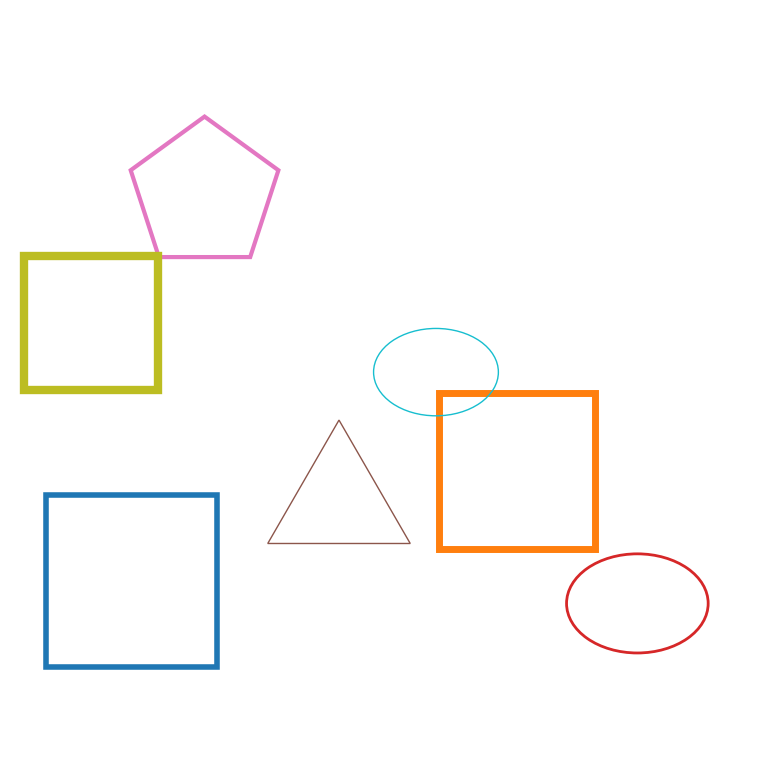[{"shape": "square", "thickness": 2, "radius": 0.56, "center": [0.171, 0.245]}, {"shape": "square", "thickness": 2.5, "radius": 0.51, "center": [0.672, 0.388]}, {"shape": "oval", "thickness": 1, "radius": 0.46, "center": [0.828, 0.216]}, {"shape": "triangle", "thickness": 0.5, "radius": 0.53, "center": [0.44, 0.348]}, {"shape": "pentagon", "thickness": 1.5, "radius": 0.5, "center": [0.266, 0.748]}, {"shape": "square", "thickness": 3, "radius": 0.43, "center": [0.119, 0.58]}, {"shape": "oval", "thickness": 0.5, "radius": 0.41, "center": [0.566, 0.517]}]